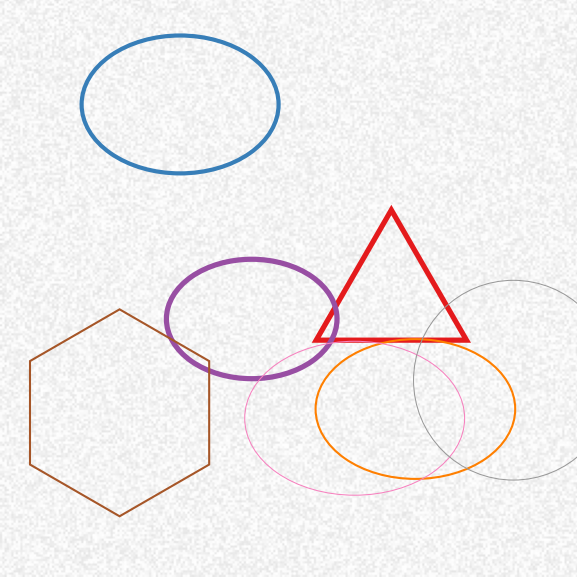[{"shape": "triangle", "thickness": 2.5, "radius": 0.75, "center": [0.678, 0.485]}, {"shape": "oval", "thickness": 2, "radius": 0.85, "center": [0.312, 0.818]}, {"shape": "oval", "thickness": 2.5, "radius": 0.74, "center": [0.436, 0.447]}, {"shape": "oval", "thickness": 1, "radius": 0.86, "center": [0.719, 0.291]}, {"shape": "hexagon", "thickness": 1, "radius": 0.9, "center": [0.207, 0.284]}, {"shape": "oval", "thickness": 0.5, "radius": 0.95, "center": [0.614, 0.275]}, {"shape": "circle", "thickness": 0.5, "radius": 0.86, "center": [0.889, 0.341]}]